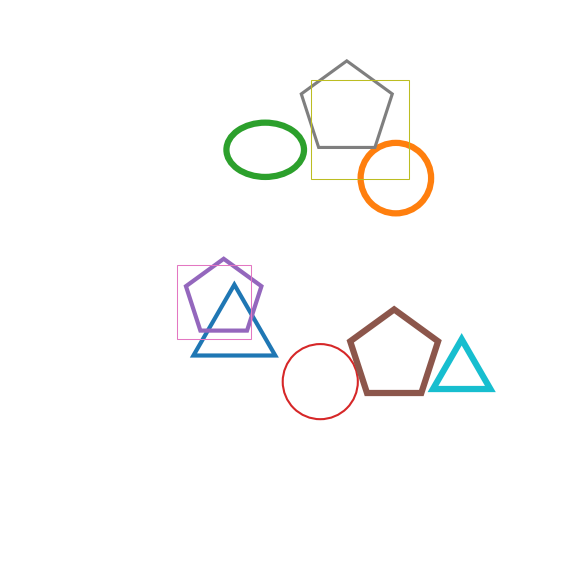[{"shape": "triangle", "thickness": 2, "radius": 0.41, "center": [0.406, 0.424]}, {"shape": "circle", "thickness": 3, "radius": 0.31, "center": [0.685, 0.691]}, {"shape": "oval", "thickness": 3, "radius": 0.34, "center": [0.459, 0.74]}, {"shape": "circle", "thickness": 1, "radius": 0.33, "center": [0.555, 0.338]}, {"shape": "pentagon", "thickness": 2, "radius": 0.34, "center": [0.387, 0.482]}, {"shape": "pentagon", "thickness": 3, "radius": 0.4, "center": [0.683, 0.383]}, {"shape": "square", "thickness": 0.5, "radius": 0.32, "center": [0.371, 0.476]}, {"shape": "pentagon", "thickness": 1.5, "radius": 0.41, "center": [0.6, 0.811]}, {"shape": "square", "thickness": 0.5, "radius": 0.43, "center": [0.624, 0.775]}, {"shape": "triangle", "thickness": 3, "radius": 0.29, "center": [0.799, 0.354]}]